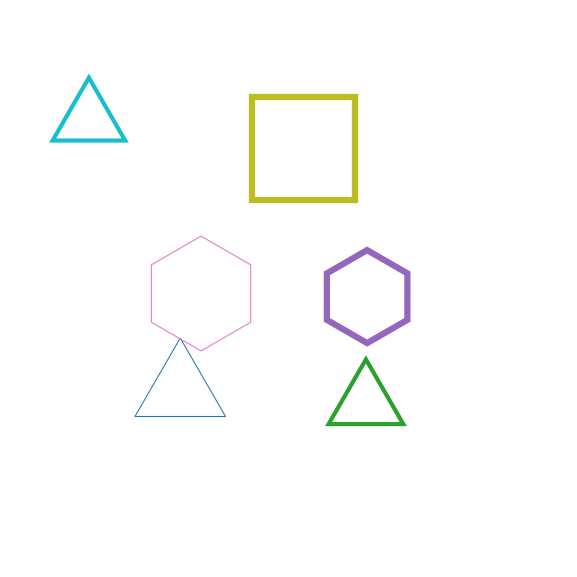[{"shape": "triangle", "thickness": 0.5, "radius": 0.45, "center": [0.312, 0.323]}, {"shape": "triangle", "thickness": 2, "radius": 0.37, "center": [0.634, 0.302]}, {"shape": "hexagon", "thickness": 3, "radius": 0.4, "center": [0.636, 0.486]}, {"shape": "hexagon", "thickness": 0.5, "radius": 0.5, "center": [0.348, 0.491]}, {"shape": "square", "thickness": 3, "radius": 0.45, "center": [0.526, 0.743]}, {"shape": "triangle", "thickness": 2, "radius": 0.36, "center": [0.154, 0.792]}]